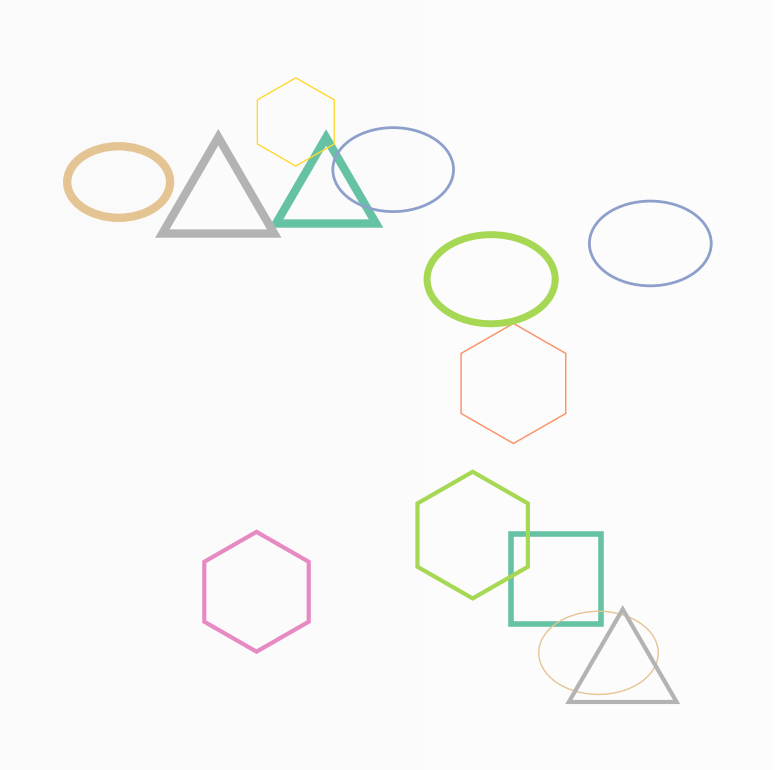[{"shape": "square", "thickness": 2, "radius": 0.29, "center": [0.718, 0.248]}, {"shape": "triangle", "thickness": 3, "radius": 0.37, "center": [0.421, 0.747]}, {"shape": "hexagon", "thickness": 0.5, "radius": 0.39, "center": [0.662, 0.502]}, {"shape": "oval", "thickness": 1, "radius": 0.39, "center": [0.507, 0.78]}, {"shape": "oval", "thickness": 1, "radius": 0.39, "center": [0.839, 0.684]}, {"shape": "hexagon", "thickness": 1.5, "radius": 0.39, "center": [0.331, 0.231]}, {"shape": "oval", "thickness": 2.5, "radius": 0.41, "center": [0.634, 0.637]}, {"shape": "hexagon", "thickness": 1.5, "radius": 0.41, "center": [0.61, 0.305]}, {"shape": "hexagon", "thickness": 0.5, "radius": 0.29, "center": [0.382, 0.842]}, {"shape": "oval", "thickness": 3, "radius": 0.33, "center": [0.153, 0.764]}, {"shape": "oval", "thickness": 0.5, "radius": 0.39, "center": [0.772, 0.152]}, {"shape": "triangle", "thickness": 3, "radius": 0.42, "center": [0.282, 0.738]}, {"shape": "triangle", "thickness": 1.5, "radius": 0.4, "center": [0.803, 0.128]}]